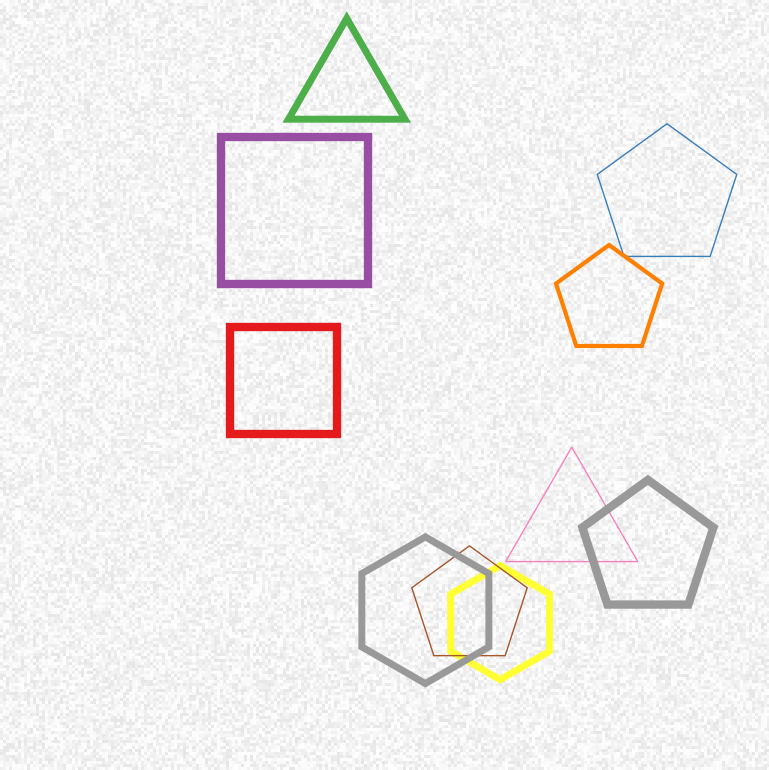[{"shape": "square", "thickness": 3, "radius": 0.35, "center": [0.368, 0.506]}, {"shape": "pentagon", "thickness": 0.5, "radius": 0.48, "center": [0.866, 0.744]}, {"shape": "triangle", "thickness": 2.5, "radius": 0.44, "center": [0.45, 0.889]}, {"shape": "square", "thickness": 3, "radius": 0.48, "center": [0.382, 0.726]}, {"shape": "pentagon", "thickness": 1.5, "radius": 0.36, "center": [0.791, 0.609]}, {"shape": "hexagon", "thickness": 2.5, "radius": 0.37, "center": [0.649, 0.191]}, {"shape": "pentagon", "thickness": 0.5, "radius": 0.39, "center": [0.61, 0.212]}, {"shape": "triangle", "thickness": 0.5, "radius": 0.5, "center": [0.743, 0.32]}, {"shape": "pentagon", "thickness": 3, "radius": 0.45, "center": [0.841, 0.287]}, {"shape": "hexagon", "thickness": 2.5, "radius": 0.48, "center": [0.552, 0.207]}]